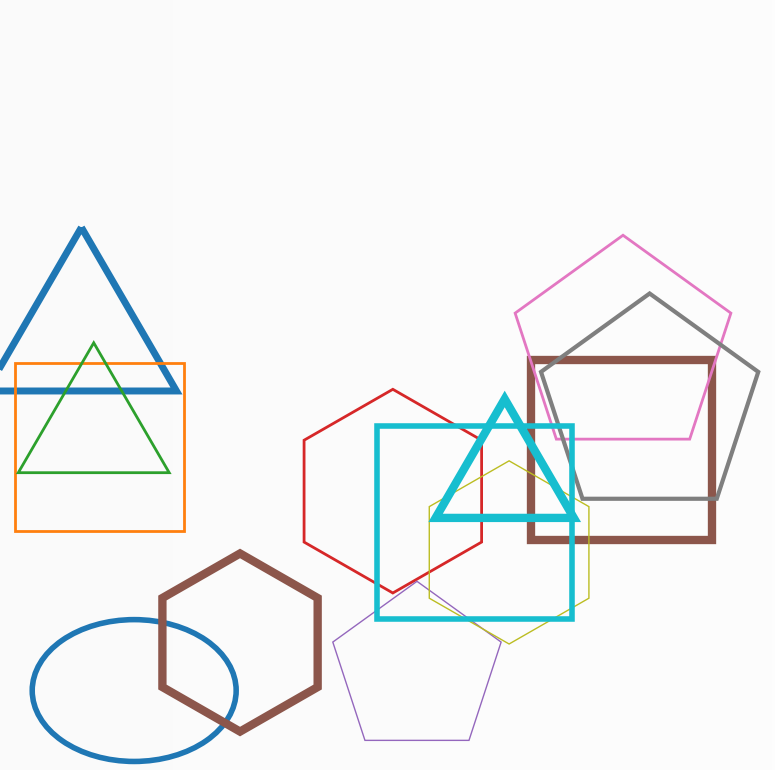[{"shape": "triangle", "thickness": 2.5, "radius": 0.71, "center": [0.105, 0.563]}, {"shape": "oval", "thickness": 2, "radius": 0.66, "center": [0.173, 0.103]}, {"shape": "square", "thickness": 1, "radius": 0.55, "center": [0.128, 0.42]}, {"shape": "triangle", "thickness": 1, "radius": 0.56, "center": [0.121, 0.442]}, {"shape": "hexagon", "thickness": 1, "radius": 0.66, "center": [0.507, 0.362]}, {"shape": "pentagon", "thickness": 0.5, "radius": 0.57, "center": [0.538, 0.131]}, {"shape": "hexagon", "thickness": 3, "radius": 0.58, "center": [0.31, 0.166]}, {"shape": "square", "thickness": 3, "radius": 0.58, "center": [0.802, 0.416]}, {"shape": "pentagon", "thickness": 1, "radius": 0.73, "center": [0.804, 0.548]}, {"shape": "pentagon", "thickness": 1.5, "radius": 0.74, "center": [0.838, 0.471]}, {"shape": "hexagon", "thickness": 0.5, "radius": 0.59, "center": [0.657, 0.283]}, {"shape": "square", "thickness": 2, "radius": 0.63, "center": [0.612, 0.322]}, {"shape": "triangle", "thickness": 3, "radius": 0.51, "center": [0.651, 0.379]}]